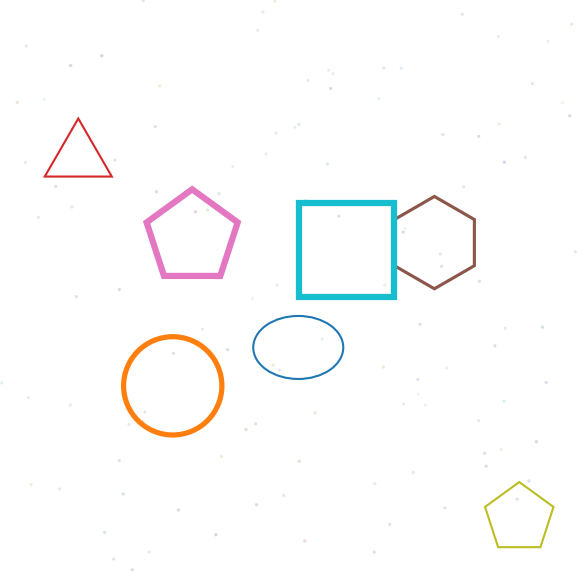[{"shape": "oval", "thickness": 1, "radius": 0.39, "center": [0.516, 0.397]}, {"shape": "circle", "thickness": 2.5, "radius": 0.43, "center": [0.299, 0.331]}, {"shape": "triangle", "thickness": 1, "radius": 0.34, "center": [0.136, 0.727]}, {"shape": "hexagon", "thickness": 1.5, "radius": 0.4, "center": [0.752, 0.579]}, {"shape": "pentagon", "thickness": 3, "radius": 0.41, "center": [0.333, 0.588]}, {"shape": "pentagon", "thickness": 1, "radius": 0.31, "center": [0.899, 0.102]}, {"shape": "square", "thickness": 3, "radius": 0.41, "center": [0.6, 0.567]}]